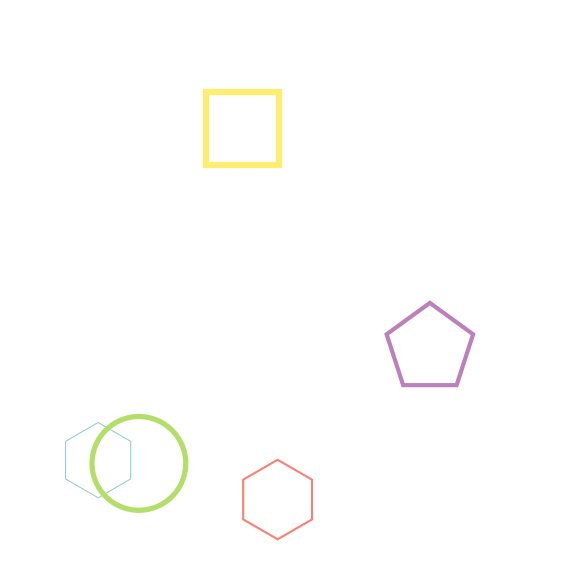[{"shape": "hexagon", "thickness": 0.5, "radius": 0.33, "center": [0.17, 0.202]}, {"shape": "hexagon", "thickness": 1, "radius": 0.34, "center": [0.481, 0.134]}, {"shape": "circle", "thickness": 2.5, "radius": 0.41, "center": [0.24, 0.197]}, {"shape": "pentagon", "thickness": 2, "radius": 0.39, "center": [0.744, 0.396]}, {"shape": "square", "thickness": 3, "radius": 0.32, "center": [0.42, 0.777]}]